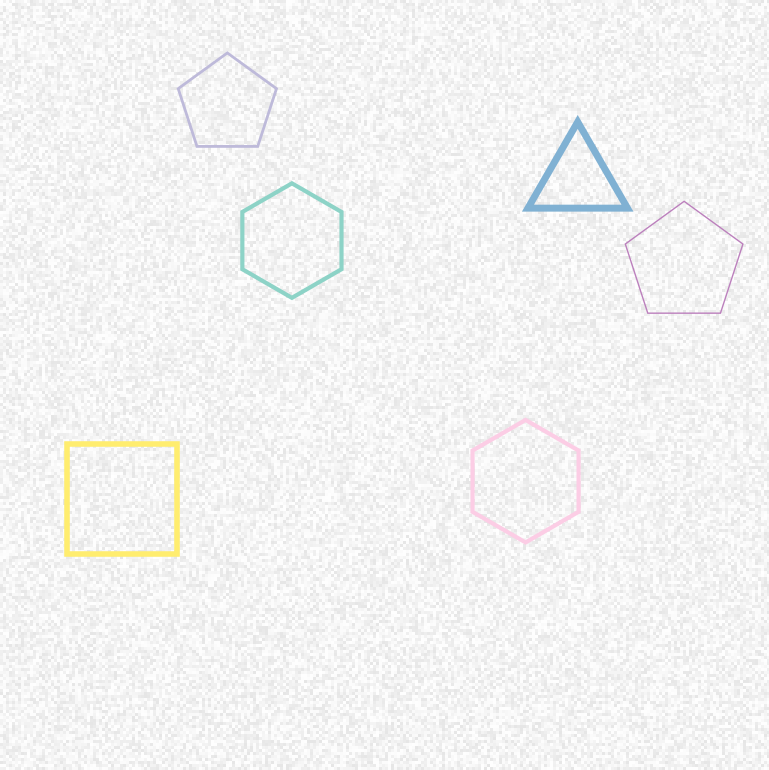[{"shape": "hexagon", "thickness": 1.5, "radius": 0.37, "center": [0.379, 0.688]}, {"shape": "pentagon", "thickness": 1, "radius": 0.34, "center": [0.295, 0.864]}, {"shape": "triangle", "thickness": 2.5, "radius": 0.37, "center": [0.75, 0.767]}, {"shape": "hexagon", "thickness": 1.5, "radius": 0.4, "center": [0.683, 0.375]}, {"shape": "pentagon", "thickness": 0.5, "radius": 0.4, "center": [0.888, 0.658]}, {"shape": "square", "thickness": 2, "radius": 0.36, "center": [0.158, 0.352]}]